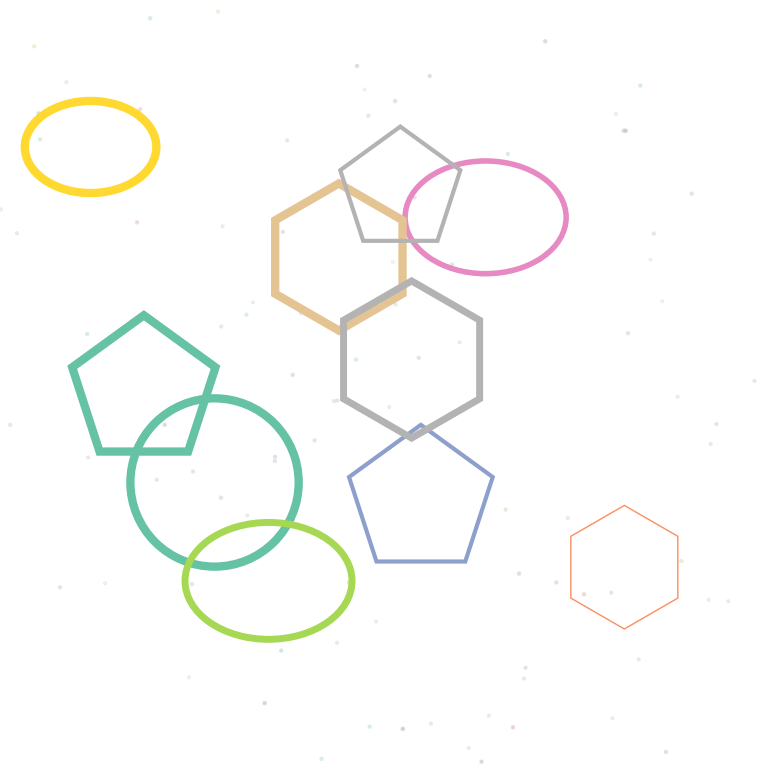[{"shape": "circle", "thickness": 3, "radius": 0.55, "center": [0.279, 0.373]}, {"shape": "pentagon", "thickness": 3, "radius": 0.49, "center": [0.187, 0.493]}, {"shape": "hexagon", "thickness": 0.5, "radius": 0.4, "center": [0.811, 0.263]}, {"shape": "pentagon", "thickness": 1.5, "radius": 0.49, "center": [0.547, 0.35]}, {"shape": "oval", "thickness": 2, "radius": 0.52, "center": [0.631, 0.718]}, {"shape": "oval", "thickness": 2.5, "radius": 0.54, "center": [0.349, 0.246]}, {"shape": "oval", "thickness": 3, "radius": 0.43, "center": [0.118, 0.809]}, {"shape": "hexagon", "thickness": 3, "radius": 0.48, "center": [0.44, 0.666]}, {"shape": "hexagon", "thickness": 2.5, "radius": 0.51, "center": [0.535, 0.533]}, {"shape": "pentagon", "thickness": 1.5, "radius": 0.41, "center": [0.52, 0.754]}]